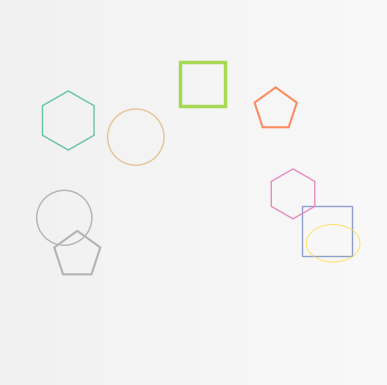[{"shape": "hexagon", "thickness": 1, "radius": 0.38, "center": [0.176, 0.687]}, {"shape": "pentagon", "thickness": 1.5, "radius": 0.29, "center": [0.711, 0.716]}, {"shape": "square", "thickness": 1, "radius": 0.32, "center": [0.844, 0.4]}, {"shape": "hexagon", "thickness": 1, "radius": 0.32, "center": [0.756, 0.496]}, {"shape": "square", "thickness": 2.5, "radius": 0.29, "center": [0.523, 0.782]}, {"shape": "oval", "thickness": 0.5, "radius": 0.35, "center": [0.86, 0.368]}, {"shape": "circle", "thickness": 1, "radius": 0.36, "center": [0.35, 0.644]}, {"shape": "circle", "thickness": 1, "radius": 0.36, "center": [0.166, 0.434]}, {"shape": "pentagon", "thickness": 1.5, "radius": 0.31, "center": [0.199, 0.338]}]